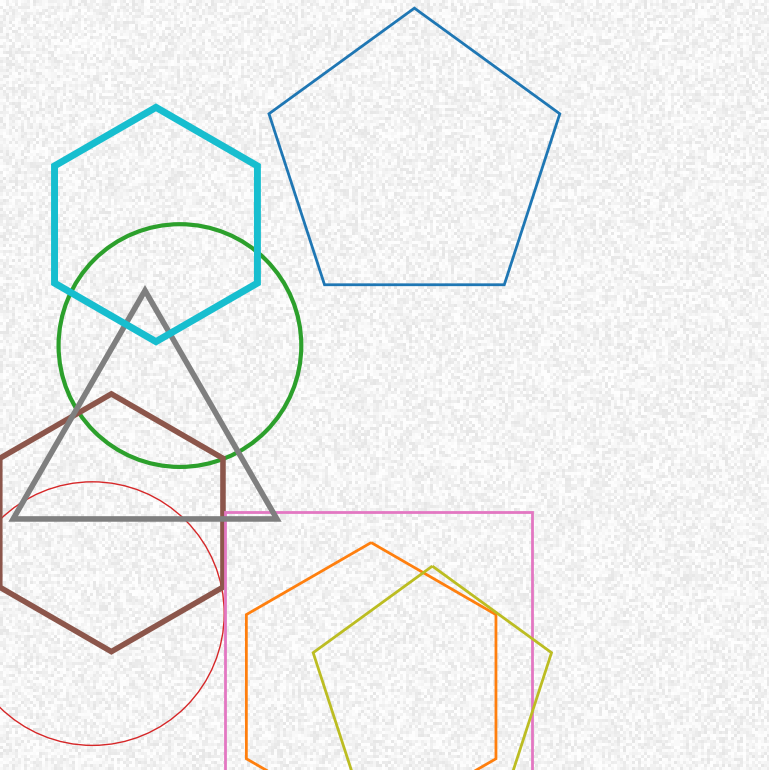[{"shape": "pentagon", "thickness": 1, "radius": 0.99, "center": [0.538, 0.791]}, {"shape": "hexagon", "thickness": 1, "radius": 0.94, "center": [0.482, 0.108]}, {"shape": "circle", "thickness": 1.5, "radius": 0.79, "center": [0.234, 0.551]}, {"shape": "circle", "thickness": 0.5, "radius": 0.86, "center": [0.12, 0.203]}, {"shape": "hexagon", "thickness": 2, "radius": 0.84, "center": [0.145, 0.321]}, {"shape": "square", "thickness": 1, "radius": 1.0, "center": [0.492, 0.136]}, {"shape": "triangle", "thickness": 2, "radius": 0.99, "center": [0.188, 0.425]}, {"shape": "pentagon", "thickness": 1, "radius": 0.81, "center": [0.561, 0.102]}, {"shape": "hexagon", "thickness": 2.5, "radius": 0.76, "center": [0.203, 0.708]}]